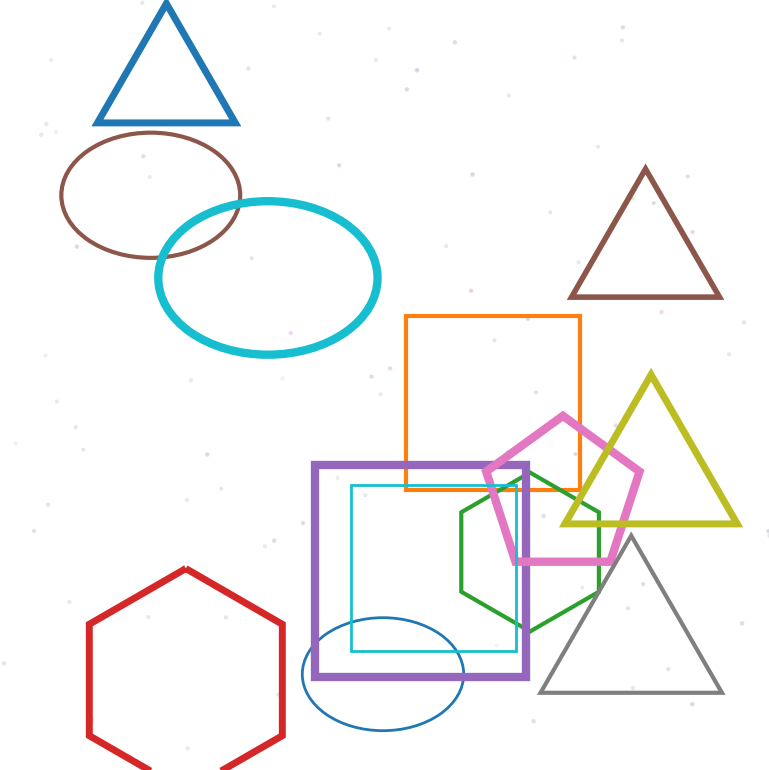[{"shape": "triangle", "thickness": 2.5, "radius": 0.52, "center": [0.216, 0.892]}, {"shape": "oval", "thickness": 1, "radius": 0.52, "center": [0.497, 0.124]}, {"shape": "square", "thickness": 1.5, "radius": 0.57, "center": [0.641, 0.477]}, {"shape": "hexagon", "thickness": 1.5, "radius": 0.52, "center": [0.688, 0.283]}, {"shape": "hexagon", "thickness": 2.5, "radius": 0.72, "center": [0.241, 0.117]}, {"shape": "square", "thickness": 3, "radius": 0.69, "center": [0.546, 0.259]}, {"shape": "triangle", "thickness": 2, "radius": 0.55, "center": [0.838, 0.67]}, {"shape": "oval", "thickness": 1.5, "radius": 0.58, "center": [0.196, 0.746]}, {"shape": "pentagon", "thickness": 3, "radius": 0.52, "center": [0.731, 0.355]}, {"shape": "triangle", "thickness": 1.5, "radius": 0.68, "center": [0.82, 0.168]}, {"shape": "triangle", "thickness": 2.5, "radius": 0.65, "center": [0.846, 0.384]}, {"shape": "oval", "thickness": 3, "radius": 0.71, "center": [0.348, 0.639]}, {"shape": "square", "thickness": 1, "radius": 0.54, "center": [0.563, 0.262]}]